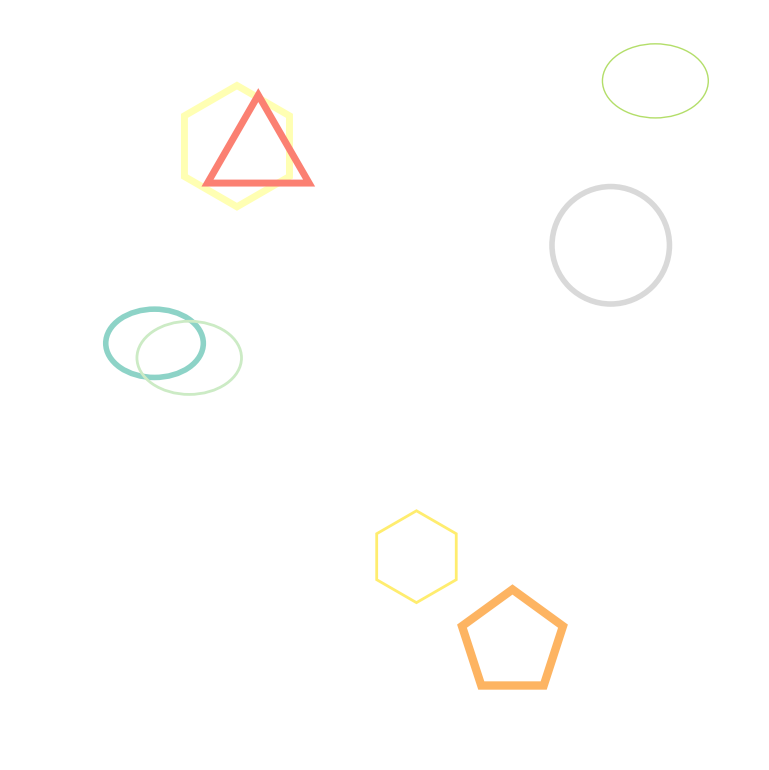[{"shape": "oval", "thickness": 2, "radius": 0.32, "center": [0.201, 0.554]}, {"shape": "hexagon", "thickness": 2.5, "radius": 0.39, "center": [0.308, 0.81]}, {"shape": "triangle", "thickness": 2.5, "radius": 0.38, "center": [0.335, 0.8]}, {"shape": "pentagon", "thickness": 3, "radius": 0.34, "center": [0.666, 0.166]}, {"shape": "oval", "thickness": 0.5, "radius": 0.34, "center": [0.851, 0.895]}, {"shape": "circle", "thickness": 2, "radius": 0.38, "center": [0.793, 0.681]}, {"shape": "oval", "thickness": 1, "radius": 0.34, "center": [0.246, 0.535]}, {"shape": "hexagon", "thickness": 1, "radius": 0.3, "center": [0.541, 0.277]}]